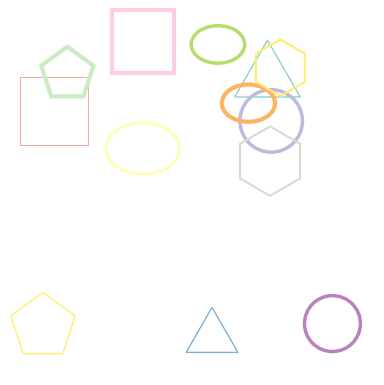[{"shape": "triangle", "thickness": 1, "radius": 0.49, "center": [0.695, 0.797]}, {"shape": "oval", "thickness": 2, "radius": 0.48, "center": [0.371, 0.614]}, {"shape": "circle", "thickness": 2.5, "radius": 0.41, "center": [0.704, 0.686]}, {"shape": "square", "thickness": 0.5, "radius": 0.44, "center": [0.141, 0.711]}, {"shape": "triangle", "thickness": 1, "radius": 0.39, "center": [0.551, 0.124]}, {"shape": "oval", "thickness": 3, "radius": 0.35, "center": [0.645, 0.732]}, {"shape": "oval", "thickness": 2.5, "radius": 0.35, "center": [0.566, 0.885]}, {"shape": "square", "thickness": 3, "radius": 0.41, "center": [0.372, 0.892]}, {"shape": "hexagon", "thickness": 1.5, "radius": 0.45, "center": [0.701, 0.582]}, {"shape": "circle", "thickness": 2.5, "radius": 0.36, "center": [0.864, 0.16]}, {"shape": "pentagon", "thickness": 3, "radius": 0.36, "center": [0.175, 0.807]}, {"shape": "pentagon", "thickness": 1, "radius": 0.44, "center": [0.112, 0.152]}, {"shape": "hexagon", "thickness": 1.5, "radius": 0.37, "center": [0.728, 0.824]}]